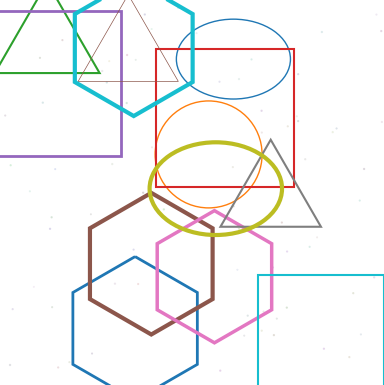[{"shape": "hexagon", "thickness": 2, "radius": 0.93, "center": [0.351, 0.147]}, {"shape": "oval", "thickness": 1, "radius": 0.74, "center": [0.606, 0.847]}, {"shape": "circle", "thickness": 1, "radius": 0.69, "center": [0.542, 0.599]}, {"shape": "triangle", "thickness": 1.5, "radius": 0.79, "center": [0.123, 0.889]}, {"shape": "square", "thickness": 1.5, "radius": 0.9, "center": [0.585, 0.693]}, {"shape": "square", "thickness": 2, "radius": 0.94, "center": [0.127, 0.784]}, {"shape": "triangle", "thickness": 0.5, "radius": 0.75, "center": [0.333, 0.864]}, {"shape": "hexagon", "thickness": 3, "radius": 0.92, "center": [0.393, 0.315]}, {"shape": "hexagon", "thickness": 2.5, "radius": 0.86, "center": [0.557, 0.281]}, {"shape": "triangle", "thickness": 1.5, "radius": 0.75, "center": [0.703, 0.486]}, {"shape": "oval", "thickness": 3, "radius": 0.86, "center": [0.561, 0.51]}, {"shape": "hexagon", "thickness": 3, "radius": 0.88, "center": [0.347, 0.875]}, {"shape": "square", "thickness": 1.5, "radius": 0.82, "center": [0.834, 0.122]}]